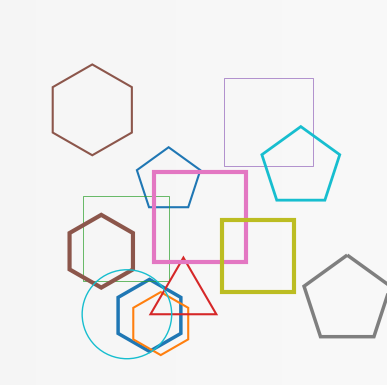[{"shape": "pentagon", "thickness": 1.5, "radius": 0.43, "center": [0.435, 0.531]}, {"shape": "hexagon", "thickness": 2.5, "radius": 0.47, "center": [0.386, 0.181]}, {"shape": "hexagon", "thickness": 1.5, "radius": 0.41, "center": [0.415, 0.16]}, {"shape": "square", "thickness": 0.5, "radius": 0.55, "center": [0.325, 0.379]}, {"shape": "triangle", "thickness": 1.5, "radius": 0.49, "center": [0.473, 0.233]}, {"shape": "square", "thickness": 0.5, "radius": 0.58, "center": [0.693, 0.683]}, {"shape": "hexagon", "thickness": 3, "radius": 0.47, "center": [0.261, 0.347]}, {"shape": "hexagon", "thickness": 1.5, "radius": 0.59, "center": [0.238, 0.715]}, {"shape": "square", "thickness": 3, "radius": 0.59, "center": [0.517, 0.436]}, {"shape": "pentagon", "thickness": 2.5, "radius": 0.59, "center": [0.896, 0.22]}, {"shape": "square", "thickness": 3, "radius": 0.47, "center": [0.666, 0.335]}, {"shape": "pentagon", "thickness": 2, "radius": 0.53, "center": [0.776, 0.566]}, {"shape": "circle", "thickness": 1, "radius": 0.58, "center": [0.328, 0.184]}]